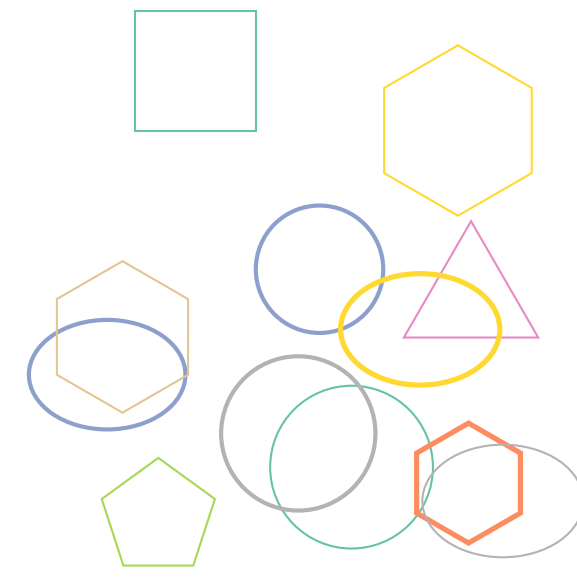[{"shape": "circle", "thickness": 1, "radius": 0.7, "center": [0.609, 0.19]}, {"shape": "square", "thickness": 1, "radius": 0.52, "center": [0.338, 0.877]}, {"shape": "hexagon", "thickness": 2.5, "radius": 0.52, "center": [0.811, 0.163]}, {"shape": "oval", "thickness": 2, "radius": 0.68, "center": [0.186, 0.35]}, {"shape": "circle", "thickness": 2, "radius": 0.55, "center": [0.553, 0.533]}, {"shape": "triangle", "thickness": 1, "radius": 0.67, "center": [0.816, 0.482]}, {"shape": "pentagon", "thickness": 1, "radius": 0.52, "center": [0.274, 0.103]}, {"shape": "oval", "thickness": 2.5, "radius": 0.69, "center": [0.728, 0.429]}, {"shape": "hexagon", "thickness": 1, "radius": 0.74, "center": [0.793, 0.773]}, {"shape": "hexagon", "thickness": 1, "radius": 0.66, "center": [0.212, 0.416]}, {"shape": "circle", "thickness": 2, "radius": 0.67, "center": [0.517, 0.249]}, {"shape": "oval", "thickness": 1, "radius": 0.7, "center": [0.871, 0.132]}]